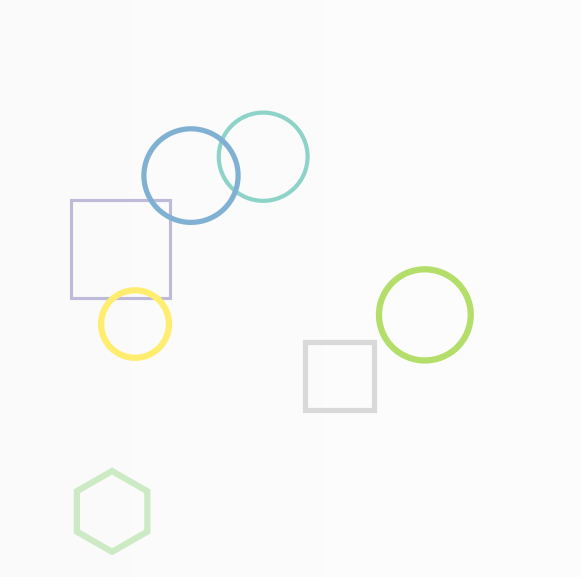[{"shape": "circle", "thickness": 2, "radius": 0.38, "center": [0.453, 0.728]}, {"shape": "square", "thickness": 1.5, "radius": 0.42, "center": [0.208, 0.567]}, {"shape": "circle", "thickness": 2.5, "radius": 0.41, "center": [0.329, 0.695]}, {"shape": "circle", "thickness": 3, "radius": 0.39, "center": [0.731, 0.454]}, {"shape": "square", "thickness": 2.5, "radius": 0.29, "center": [0.584, 0.348]}, {"shape": "hexagon", "thickness": 3, "radius": 0.35, "center": [0.193, 0.114]}, {"shape": "circle", "thickness": 3, "radius": 0.29, "center": [0.232, 0.438]}]